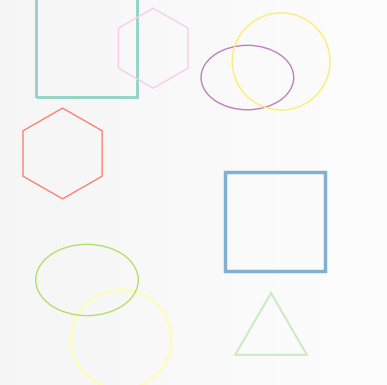[{"shape": "square", "thickness": 2, "radius": 0.65, "center": [0.224, 0.878]}, {"shape": "circle", "thickness": 1.5, "radius": 0.65, "center": [0.313, 0.118]}, {"shape": "hexagon", "thickness": 1, "radius": 0.59, "center": [0.161, 0.601]}, {"shape": "square", "thickness": 2.5, "radius": 0.65, "center": [0.709, 0.424]}, {"shape": "oval", "thickness": 1, "radius": 0.66, "center": [0.225, 0.273]}, {"shape": "hexagon", "thickness": 1, "radius": 0.52, "center": [0.395, 0.875]}, {"shape": "oval", "thickness": 1, "radius": 0.6, "center": [0.638, 0.799]}, {"shape": "triangle", "thickness": 1.5, "radius": 0.53, "center": [0.699, 0.132]}, {"shape": "circle", "thickness": 1, "radius": 0.63, "center": [0.725, 0.84]}]